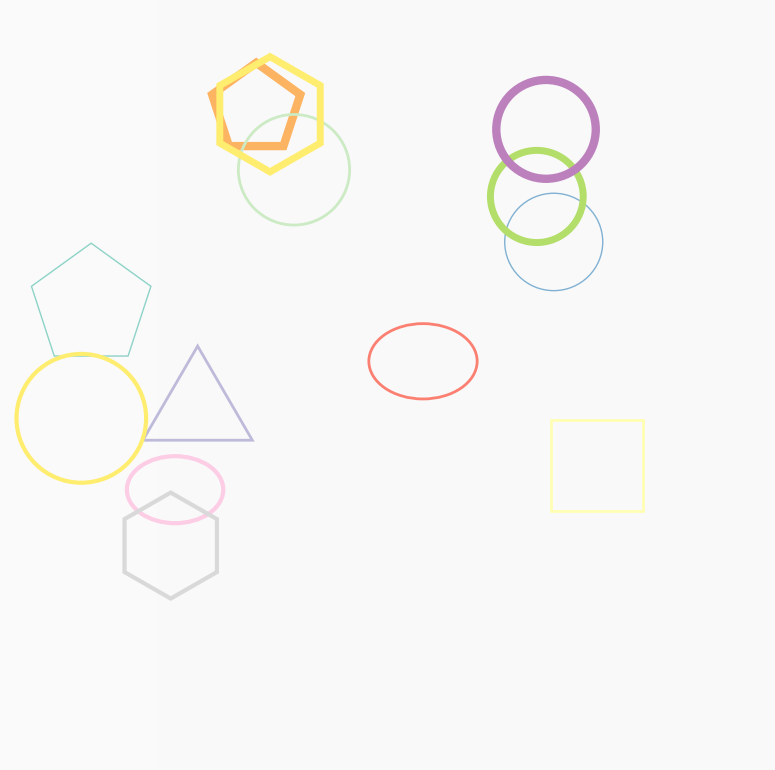[{"shape": "pentagon", "thickness": 0.5, "radius": 0.41, "center": [0.118, 0.603]}, {"shape": "square", "thickness": 1, "radius": 0.3, "center": [0.77, 0.395]}, {"shape": "triangle", "thickness": 1, "radius": 0.41, "center": [0.255, 0.469]}, {"shape": "oval", "thickness": 1, "radius": 0.35, "center": [0.546, 0.531]}, {"shape": "circle", "thickness": 0.5, "radius": 0.32, "center": [0.714, 0.686]}, {"shape": "pentagon", "thickness": 3, "radius": 0.3, "center": [0.331, 0.859]}, {"shape": "circle", "thickness": 2.5, "radius": 0.3, "center": [0.693, 0.745]}, {"shape": "oval", "thickness": 1.5, "radius": 0.31, "center": [0.226, 0.364]}, {"shape": "hexagon", "thickness": 1.5, "radius": 0.34, "center": [0.22, 0.291]}, {"shape": "circle", "thickness": 3, "radius": 0.32, "center": [0.705, 0.832]}, {"shape": "circle", "thickness": 1, "radius": 0.36, "center": [0.379, 0.78]}, {"shape": "circle", "thickness": 1.5, "radius": 0.42, "center": [0.105, 0.457]}, {"shape": "hexagon", "thickness": 2.5, "radius": 0.37, "center": [0.348, 0.852]}]